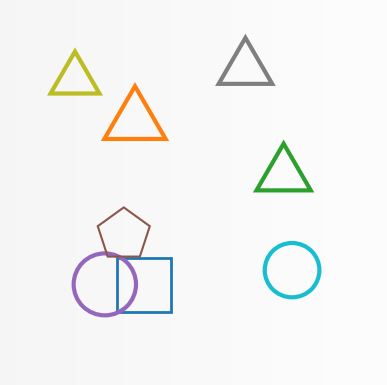[{"shape": "square", "thickness": 2, "radius": 0.35, "center": [0.372, 0.26]}, {"shape": "triangle", "thickness": 3, "radius": 0.46, "center": [0.348, 0.685]}, {"shape": "triangle", "thickness": 3, "radius": 0.4, "center": [0.732, 0.546]}, {"shape": "circle", "thickness": 3, "radius": 0.4, "center": [0.271, 0.261]}, {"shape": "pentagon", "thickness": 1.5, "radius": 0.35, "center": [0.319, 0.391]}, {"shape": "triangle", "thickness": 3, "radius": 0.4, "center": [0.633, 0.822]}, {"shape": "triangle", "thickness": 3, "radius": 0.36, "center": [0.194, 0.793]}, {"shape": "circle", "thickness": 3, "radius": 0.35, "center": [0.754, 0.298]}]